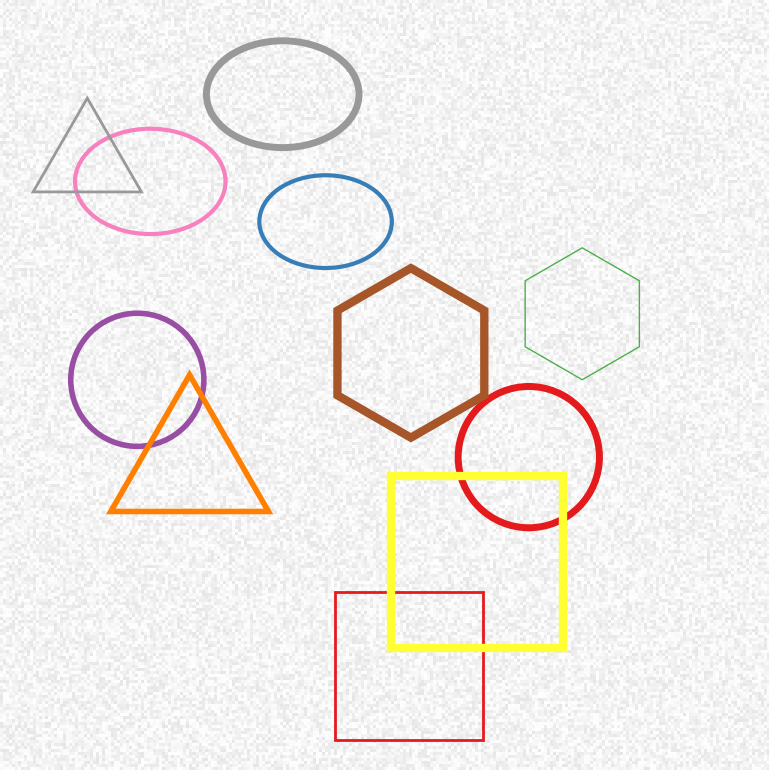[{"shape": "circle", "thickness": 2.5, "radius": 0.46, "center": [0.687, 0.406]}, {"shape": "square", "thickness": 1, "radius": 0.48, "center": [0.532, 0.135]}, {"shape": "oval", "thickness": 1.5, "radius": 0.43, "center": [0.423, 0.712]}, {"shape": "hexagon", "thickness": 0.5, "radius": 0.43, "center": [0.756, 0.593]}, {"shape": "circle", "thickness": 2, "radius": 0.43, "center": [0.178, 0.507]}, {"shape": "triangle", "thickness": 2, "radius": 0.59, "center": [0.246, 0.395]}, {"shape": "square", "thickness": 3, "radius": 0.56, "center": [0.62, 0.27]}, {"shape": "hexagon", "thickness": 3, "radius": 0.55, "center": [0.534, 0.542]}, {"shape": "oval", "thickness": 1.5, "radius": 0.49, "center": [0.195, 0.764]}, {"shape": "triangle", "thickness": 1, "radius": 0.41, "center": [0.113, 0.791]}, {"shape": "oval", "thickness": 2.5, "radius": 0.5, "center": [0.367, 0.878]}]